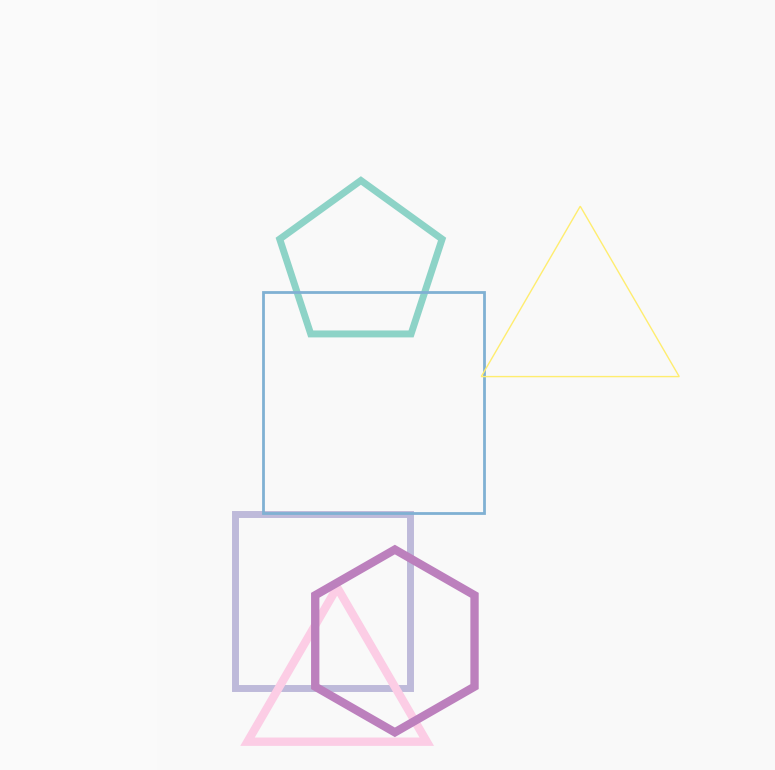[{"shape": "pentagon", "thickness": 2.5, "radius": 0.55, "center": [0.466, 0.655]}, {"shape": "square", "thickness": 2.5, "radius": 0.56, "center": [0.416, 0.22]}, {"shape": "square", "thickness": 1, "radius": 0.72, "center": [0.482, 0.477]}, {"shape": "triangle", "thickness": 3, "radius": 0.67, "center": [0.435, 0.104]}, {"shape": "hexagon", "thickness": 3, "radius": 0.59, "center": [0.51, 0.168]}, {"shape": "triangle", "thickness": 0.5, "radius": 0.74, "center": [0.749, 0.585]}]